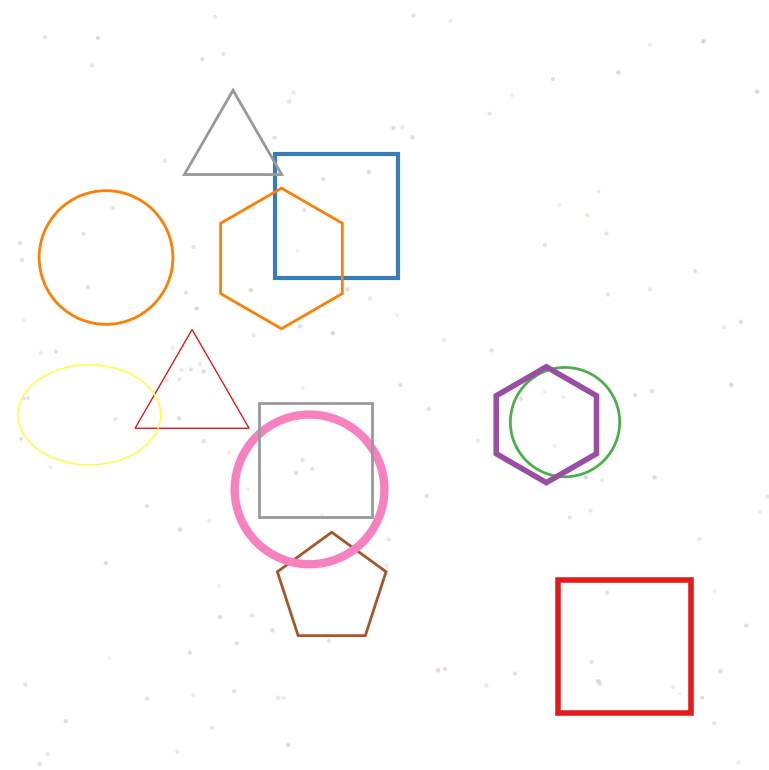[{"shape": "square", "thickness": 2, "radius": 0.43, "center": [0.811, 0.16]}, {"shape": "triangle", "thickness": 0.5, "radius": 0.43, "center": [0.249, 0.487]}, {"shape": "square", "thickness": 1.5, "radius": 0.4, "center": [0.437, 0.72]}, {"shape": "circle", "thickness": 1, "radius": 0.35, "center": [0.734, 0.452]}, {"shape": "hexagon", "thickness": 2, "radius": 0.38, "center": [0.71, 0.448]}, {"shape": "circle", "thickness": 1, "radius": 0.43, "center": [0.138, 0.666]}, {"shape": "hexagon", "thickness": 1, "radius": 0.46, "center": [0.366, 0.664]}, {"shape": "oval", "thickness": 0.5, "radius": 0.46, "center": [0.116, 0.461]}, {"shape": "pentagon", "thickness": 1, "radius": 0.37, "center": [0.431, 0.235]}, {"shape": "circle", "thickness": 3, "radius": 0.49, "center": [0.402, 0.364]}, {"shape": "triangle", "thickness": 1, "radius": 0.36, "center": [0.303, 0.81]}, {"shape": "square", "thickness": 1, "radius": 0.37, "center": [0.41, 0.403]}]